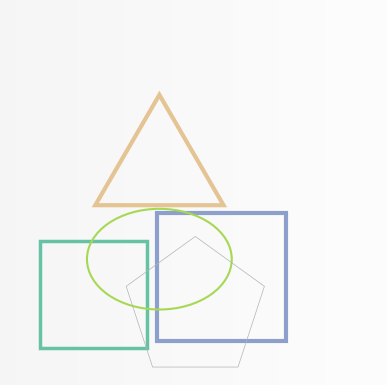[{"shape": "square", "thickness": 2.5, "radius": 0.69, "center": [0.241, 0.236]}, {"shape": "square", "thickness": 3, "radius": 0.83, "center": [0.571, 0.281]}, {"shape": "oval", "thickness": 1.5, "radius": 0.93, "center": [0.411, 0.327]}, {"shape": "triangle", "thickness": 3, "radius": 0.96, "center": [0.411, 0.563]}, {"shape": "pentagon", "thickness": 0.5, "radius": 0.94, "center": [0.504, 0.198]}]